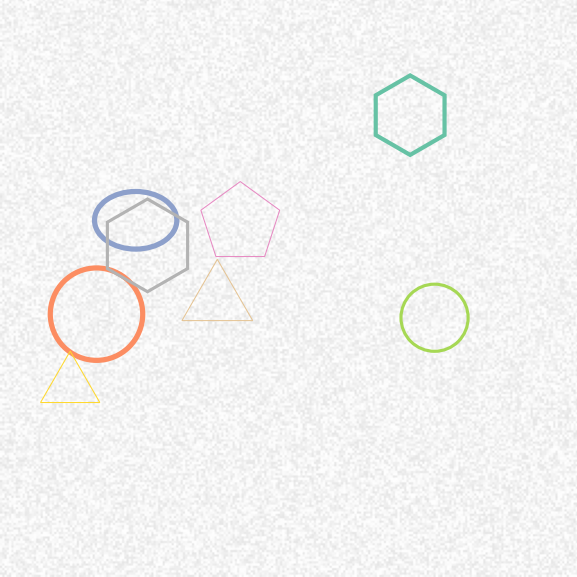[{"shape": "hexagon", "thickness": 2, "radius": 0.34, "center": [0.71, 0.8]}, {"shape": "circle", "thickness": 2.5, "radius": 0.4, "center": [0.167, 0.455]}, {"shape": "oval", "thickness": 2.5, "radius": 0.36, "center": [0.235, 0.618]}, {"shape": "pentagon", "thickness": 0.5, "radius": 0.36, "center": [0.416, 0.613]}, {"shape": "circle", "thickness": 1.5, "radius": 0.29, "center": [0.752, 0.449]}, {"shape": "triangle", "thickness": 0.5, "radius": 0.3, "center": [0.122, 0.332]}, {"shape": "triangle", "thickness": 0.5, "radius": 0.35, "center": [0.376, 0.479]}, {"shape": "hexagon", "thickness": 1.5, "radius": 0.4, "center": [0.255, 0.574]}]